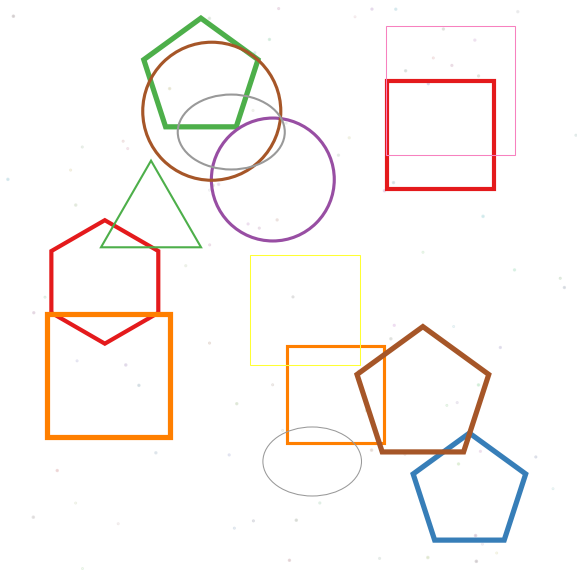[{"shape": "square", "thickness": 2, "radius": 0.47, "center": [0.763, 0.765]}, {"shape": "hexagon", "thickness": 2, "radius": 0.53, "center": [0.182, 0.511]}, {"shape": "pentagon", "thickness": 2.5, "radius": 0.51, "center": [0.813, 0.147]}, {"shape": "triangle", "thickness": 1, "radius": 0.5, "center": [0.262, 0.621]}, {"shape": "pentagon", "thickness": 2.5, "radius": 0.52, "center": [0.348, 0.864]}, {"shape": "circle", "thickness": 1.5, "radius": 0.53, "center": [0.472, 0.688]}, {"shape": "square", "thickness": 1.5, "radius": 0.42, "center": [0.58, 0.316]}, {"shape": "square", "thickness": 2.5, "radius": 0.53, "center": [0.188, 0.349]}, {"shape": "square", "thickness": 0.5, "radius": 0.48, "center": [0.528, 0.462]}, {"shape": "pentagon", "thickness": 2.5, "radius": 0.6, "center": [0.732, 0.314]}, {"shape": "circle", "thickness": 1.5, "radius": 0.6, "center": [0.367, 0.807]}, {"shape": "square", "thickness": 0.5, "radius": 0.56, "center": [0.78, 0.843]}, {"shape": "oval", "thickness": 1, "radius": 0.46, "center": [0.4, 0.771]}, {"shape": "oval", "thickness": 0.5, "radius": 0.43, "center": [0.541, 0.2]}]